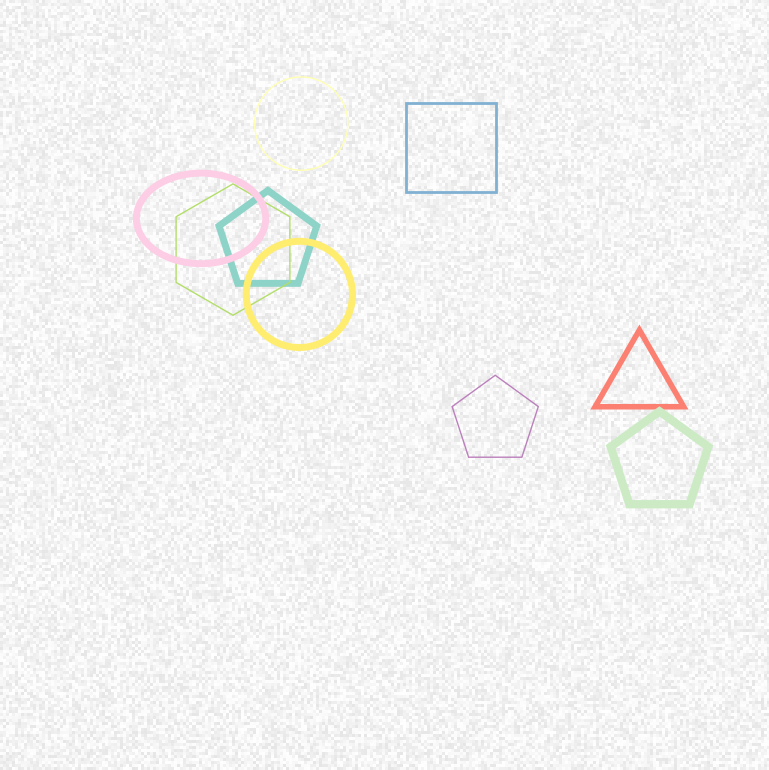[{"shape": "pentagon", "thickness": 2.5, "radius": 0.33, "center": [0.348, 0.686]}, {"shape": "circle", "thickness": 0.5, "radius": 0.3, "center": [0.391, 0.84]}, {"shape": "triangle", "thickness": 2, "radius": 0.33, "center": [0.83, 0.505]}, {"shape": "square", "thickness": 1, "radius": 0.29, "center": [0.586, 0.808]}, {"shape": "hexagon", "thickness": 0.5, "radius": 0.43, "center": [0.303, 0.676]}, {"shape": "oval", "thickness": 2.5, "radius": 0.42, "center": [0.261, 0.716]}, {"shape": "pentagon", "thickness": 0.5, "radius": 0.29, "center": [0.643, 0.454]}, {"shape": "pentagon", "thickness": 3, "radius": 0.33, "center": [0.856, 0.399]}, {"shape": "circle", "thickness": 2.5, "radius": 0.34, "center": [0.389, 0.618]}]